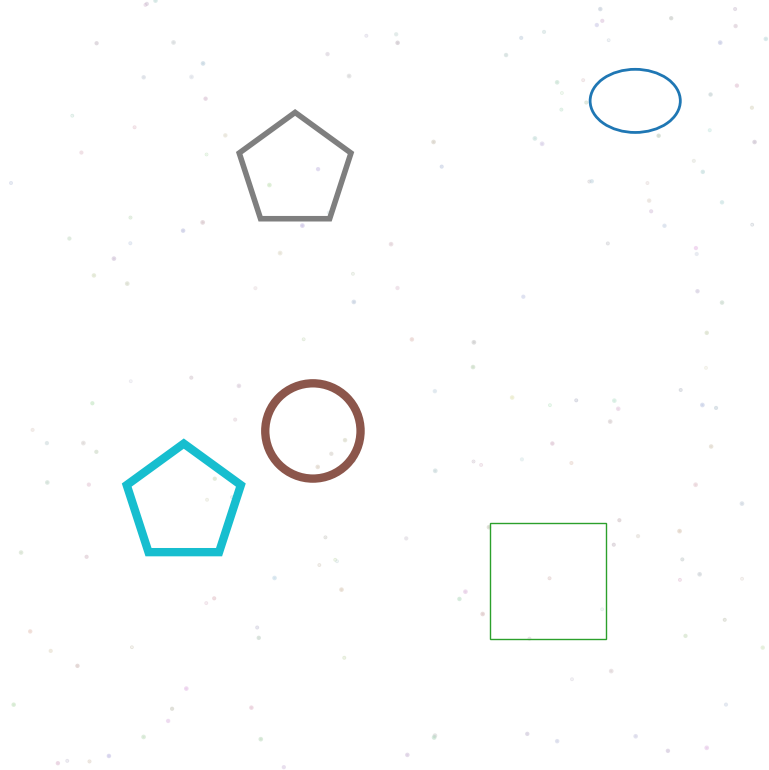[{"shape": "oval", "thickness": 1, "radius": 0.29, "center": [0.825, 0.869]}, {"shape": "square", "thickness": 0.5, "radius": 0.38, "center": [0.712, 0.246]}, {"shape": "circle", "thickness": 3, "radius": 0.31, "center": [0.406, 0.44]}, {"shape": "pentagon", "thickness": 2, "radius": 0.38, "center": [0.383, 0.778]}, {"shape": "pentagon", "thickness": 3, "radius": 0.39, "center": [0.239, 0.346]}]